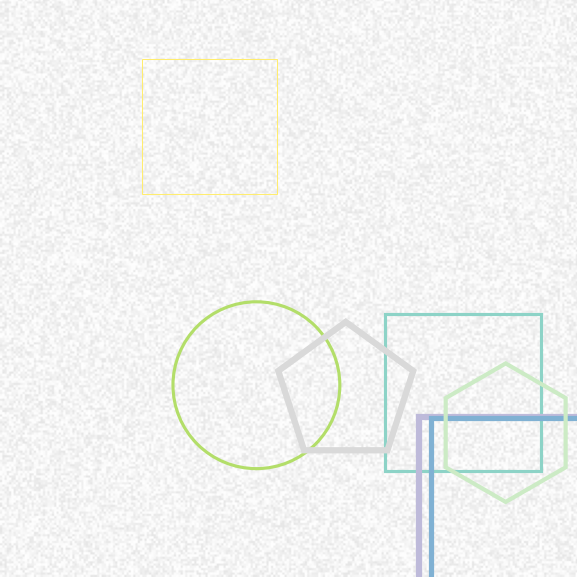[{"shape": "square", "thickness": 1.5, "radius": 0.68, "center": [0.801, 0.319]}, {"shape": "square", "thickness": 3, "radius": 0.72, "center": [0.869, 0.133]}, {"shape": "square", "thickness": 2.5, "radius": 0.7, "center": [0.887, 0.135]}, {"shape": "circle", "thickness": 1.5, "radius": 0.72, "center": [0.444, 0.332]}, {"shape": "pentagon", "thickness": 3, "radius": 0.61, "center": [0.599, 0.319]}, {"shape": "hexagon", "thickness": 2, "radius": 0.6, "center": [0.876, 0.25]}, {"shape": "square", "thickness": 0.5, "radius": 0.59, "center": [0.363, 0.78]}]